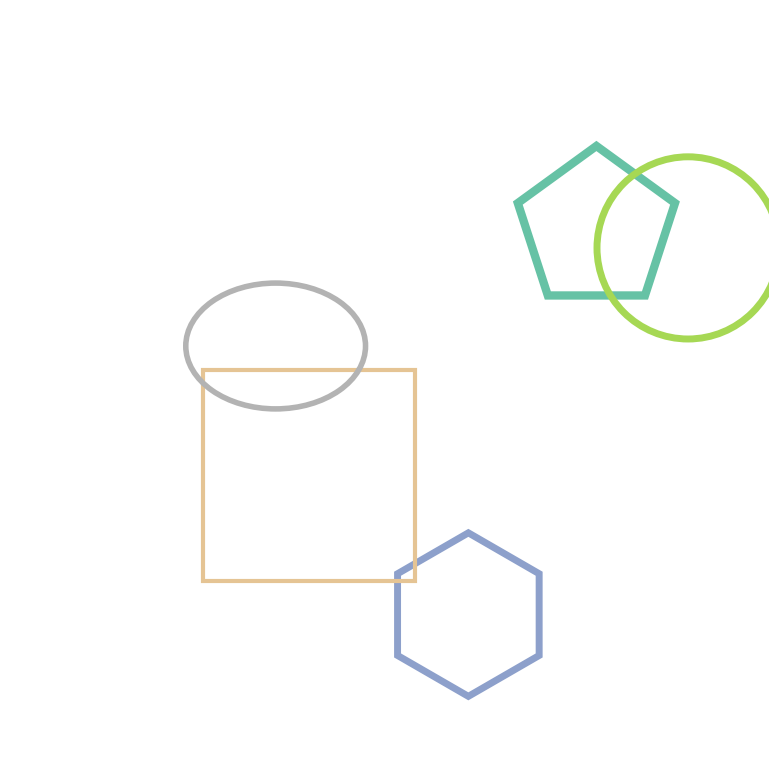[{"shape": "pentagon", "thickness": 3, "radius": 0.54, "center": [0.775, 0.703]}, {"shape": "hexagon", "thickness": 2.5, "radius": 0.53, "center": [0.608, 0.202]}, {"shape": "circle", "thickness": 2.5, "radius": 0.59, "center": [0.894, 0.678]}, {"shape": "square", "thickness": 1.5, "radius": 0.69, "center": [0.401, 0.383]}, {"shape": "oval", "thickness": 2, "radius": 0.58, "center": [0.358, 0.551]}]